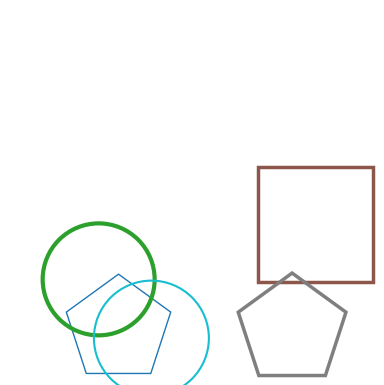[{"shape": "pentagon", "thickness": 1, "radius": 0.71, "center": [0.308, 0.145]}, {"shape": "circle", "thickness": 3, "radius": 0.73, "center": [0.256, 0.274]}, {"shape": "square", "thickness": 2.5, "radius": 0.75, "center": [0.819, 0.417]}, {"shape": "pentagon", "thickness": 2.5, "radius": 0.74, "center": [0.759, 0.144]}, {"shape": "circle", "thickness": 1.5, "radius": 0.75, "center": [0.393, 0.122]}]